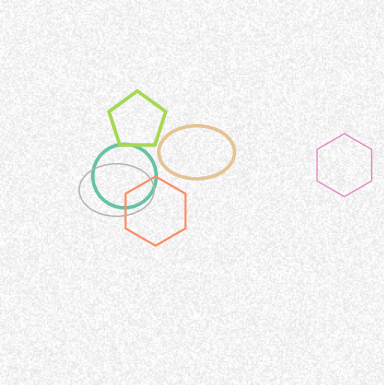[{"shape": "circle", "thickness": 2.5, "radius": 0.41, "center": [0.323, 0.543]}, {"shape": "hexagon", "thickness": 1.5, "radius": 0.45, "center": [0.404, 0.452]}, {"shape": "hexagon", "thickness": 1, "radius": 0.41, "center": [0.894, 0.571]}, {"shape": "pentagon", "thickness": 2.5, "radius": 0.39, "center": [0.357, 0.686]}, {"shape": "oval", "thickness": 2.5, "radius": 0.49, "center": [0.511, 0.604]}, {"shape": "oval", "thickness": 1, "radius": 0.49, "center": [0.303, 0.506]}]